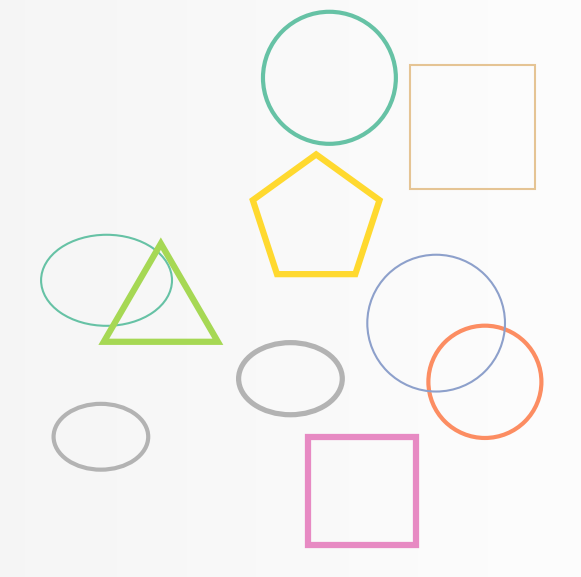[{"shape": "oval", "thickness": 1, "radius": 0.56, "center": [0.183, 0.514]}, {"shape": "circle", "thickness": 2, "radius": 0.57, "center": [0.567, 0.864]}, {"shape": "circle", "thickness": 2, "radius": 0.49, "center": [0.834, 0.338]}, {"shape": "circle", "thickness": 1, "radius": 0.59, "center": [0.75, 0.44]}, {"shape": "square", "thickness": 3, "radius": 0.47, "center": [0.623, 0.149]}, {"shape": "triangle", "thickness": 3, "radius": 0.57, "center": [0.277, 0.464]}, {"shape": "pentagon", "thickness": 3, "radius": 0.57, "center": [0.544, 0.617]}, {"shape": "square", "thickness": 1, "radius": 0.54, "center": [0.812, 0.779]}, {"shape": "oval", "thickness": 2.5, "radius": 0.45, "center": [0.5, 0.343]}, {"shape": "oval", "thickness": 2, "radius": 0.41, "center": [0.174, 0.243]}]